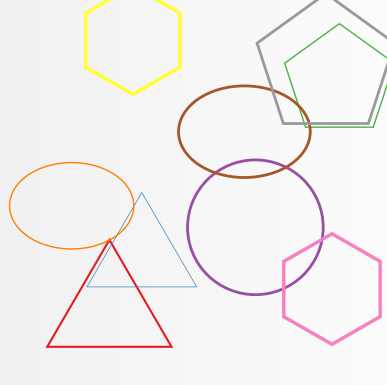[{"shape": "triangle", "thickness": 1.5, "radius": 0.93, "center": [0.282, 0.192]}, {"shape": "triangle", "thickness": 0.5, "radius": 0.82, "center": [0.366, 0.337]}, {"shape": "pentagon", "thickness": 1, "radius": 0.74, "center": [0.876, 0.79]}, {"shape": "circle", "thickness": 2, "radius": 0.88, "center": [0.659, 0.41]}, {"shape": "oval", "thickness": 1, "radius": 0.8, "center": [0.185, 0.465]}, {"shape": "hexagon", "thickness": 2.5, "radius": 0.7, "center": [0.343, 0.896]}, {"shape": "oval", "thickness": 2, "radius": 0.85, "center": [0.631, 0.658]}, {"shape": "hexagon", "thickness": 2.5, "radius": 0.72, "center": [0.857, 0.249]}, {"shape": "pentagon", "thickness": 2, "radius": 0.93, "center": [0.841, 0.83]}]